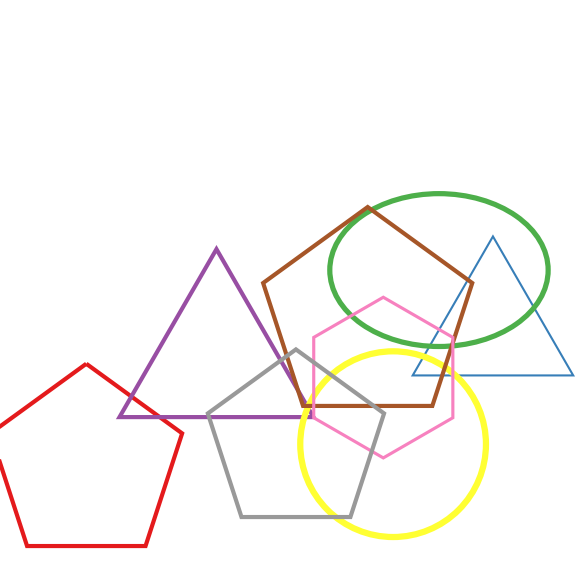[{"shape": "pentagon", "thickness": 2, "radius": 0.87, "center": [0.149, 0.195]}, {"shape": "triangle", "thickness": 1, "radius": 0.8, "center": [0.854, 0.429]}, {"shape": "oval", "thickness": 2.5, "radius": 0.95, "center": [0.76, 0.531]}, {"shape": "triangle", "thickness": 2, "radius": 0.97, "center": [0.375, 0.374]}, {"shape": "circle", "thickness": 3, "radius": 0.8, "center": [0.681, 0.23]}, {"shape": "pentagon", "thickness": 2, "radius": 0.95, "center": [0.637, 0.45]}, {"shape": "hexagon", "thickness": 1.5, "radius": 0.7, "center": [0.664, 0.345]}, {"shape": "pentagon", "thickness": 2, "radius": 0.8, "center": [0.512, 0.234]}]